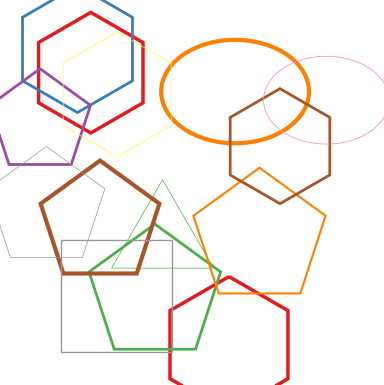[{"shape": "hexagon", "thickness": 2.5, "radius": 0.78, "center": [0.236, 0.811]}, {"shape": "hexagon", "thickness": 2.5, "radius": 0.88, "center": [0.595, 0.105]}, {"shape": "hexagon", "thickness": 2, "radius": 0.82, "center": [0.201, 0.873]}, {"shape": "pentagon", "thickness": 2, "radius": 0.9, "center": [0.402, 0.238]}, {"shape": "triangle", "thickness": 0.5, "radius": 0.77, "center": [0.422, 0.38]}, {"shape": "pentagon", "thickness": 2, "radius": 0.69, "center": [0.104, 0.684]}, {"shape": "pentagon", "thickness": 1.5, "radius": 0.9, "center": [0.674, 0.384]}, {"shape": "oval", "thickness": 3, "radius": 0.96, "center": [0.611, 0.762]}, {"shape": "hexagon", "thickness": 0.5, "radius": 0.81, "center": [0.304, 0.755]}, {"shape": "hexagon", "thickness": 2, "radius": 0.75, "center": [0.727, 0.62]}, {"shape": "pentagon", "thickness": 3, "radius": 0.81, "center": [0.26, 0.421]}, {"shape": "oval", "thickness": 0.5, "radius": 0.81, "center": [0.847, 0.74]}, {"shape": "square", "thickness": 1, "radius": 0.72, "center": [0.302, 0.231]}, {"shape": "pentagon", "thickness": 0.5, "radius": 0.8, "center": [0.121, 0.46]}]